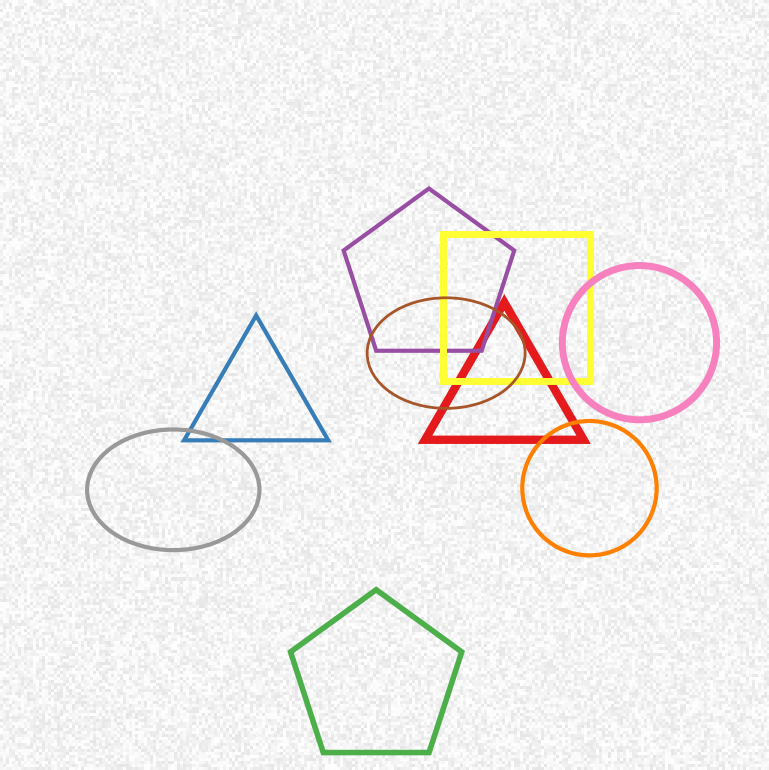[{"shape": "triangle", "thickness": 3, "radius": 0.59, "center": [0.655, 0.488]}, {"shape": "triangle", "thickness": 1.5, "radius": 0.54, "center": [0.333, 0.482]}, {"shape": "pentagon", "thickness": 2, "radius": 0.58, "center": [0.489, 0.117]}, {"shape": "pentagon", "thickness": 1.5, "radius": 0.58, "center": [0.557, 0.639]}, {"shape": "circle", "thickness": 1.5, "radius": 0.44, "center": [0.766, 0.366]}, {"shape": "square", "thickness": 2.5, "radius": 0.48, "center": [0.671, 0.6]}, {"shape": "oval", "thickness": 1, "radius": 0.51, "center": [0.579, 0.541]}, {"shape": "circle", "thickness": 2.5, "radius": 0.5, "center": [0.83, 0.555]}, {"shape": "oval", "thickness": 1.5, "radius": 0.56, "center": [0.225, 0.364]}]